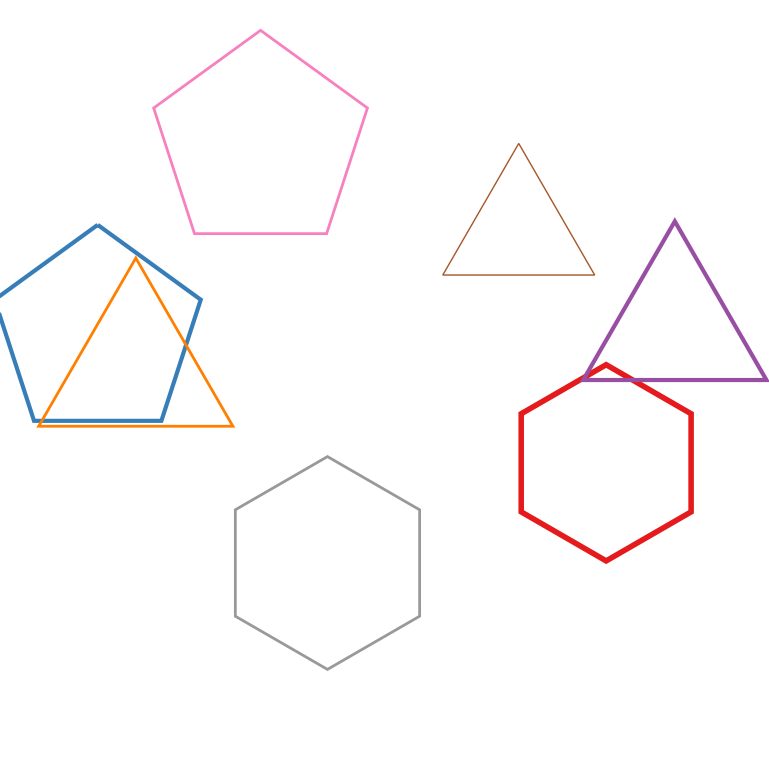[{"shape": "hexagon", "thickness": 2, "radius": 0.64, "center": [0.787, 0.399]}, {"shape": "pentagon", "thickness": 1.5, "radius": 0.7, "center": [0.127, 0.567]}, {"shape": "triangle", "thickness": 1.5, "radius": 0.69, "center": [0.876, 0.575]}, {"shape": "triangle", "thickness": 1, "radius": 0.73, "center": [0.176, 0.519]}, {"shape": "triangle", "thickness": 0.5, "radius": 0.57, "center": [0.674, 0.7]}, {"shape": "pentagon", "thickness": 1, "radius": 0.73, "center": [0.338, 0.815]}, {"shape": "hexagon", "thickness": 1, "radius": 0.69, "center": [0.425, 0.269]}]